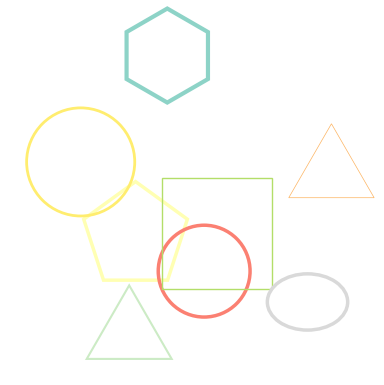[{"shape": "hexagon", "thickness": 3, "radius": 0.61, "center": [0.434, 0.856]}, {"shape": "pentagon", "thickness": 2.5, "radius": 0.71, "center": [0.352, 0.387]}, {"shape": "circle", "thickness": 2.5, "radius": 0.6, "center": [0.53, 0.296]}, {"shape": "triangle", "thickness": 0.5, "radius": 0.64, "center": [0.861, 0.55]}, {"shape": "square", "thickness": 1, "radius": 0.72, "center": [0.564, 0.393]}, {"shape": "oval", "thickness": 2.5, "radius": 0.52, "center": [0.799, 0.216]}, {"shape": "triangle", "thickness": 1.5, "radius": 0.64, "center": [0.336, 0.131]}, {"shape": "circle", "thickness": 2, "radius": 0.7, "center": [0.21, 0.579]}]